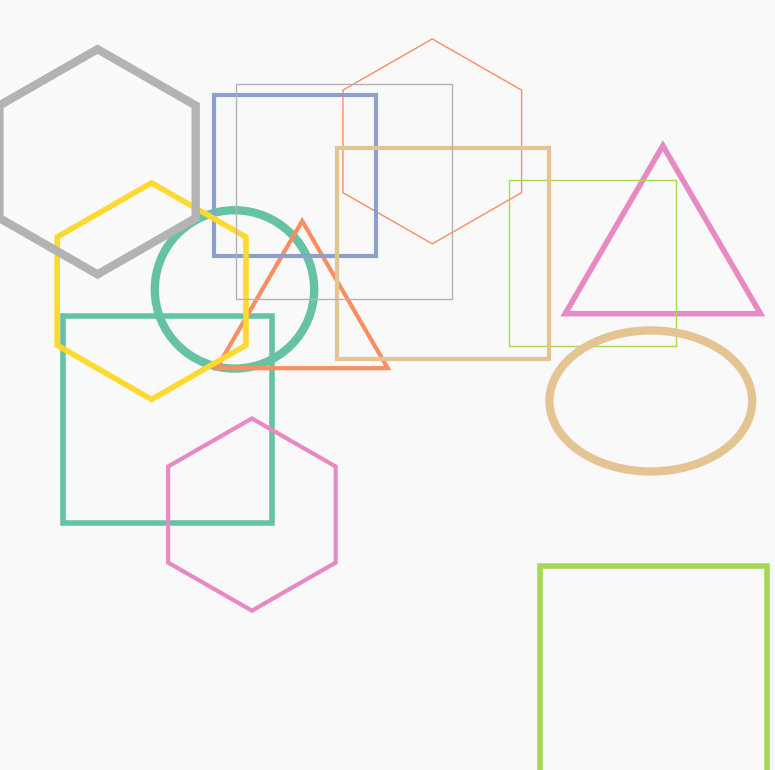[{"shape": "circle", "thickness": 3, "radius": 0.51, "center": [0.303, 0.624]}, {"shape": "square", "thickness": 2, "radius": 0.67, "center": [0.216, 0.455]}, {"shape": "hexagon", "thickness": 0.5, "radius": 0.67, "center": [0.558, 0.816]}, {"shape": "triangle", "thickness": 1.5, "radius": 0.64, "center": [0.39, 0.586]}, {"shape": "square", "thickness": 1.5, "radius": 0.52, "center": [0.38, 0.772]}, {"shape": "hexagon", "thickness": 1.5, "radius": 0.62, "center": [0.325, 0.332]}, {"shape": "triangle", "thickness": 2, "radius": 0.73, "center": [0.855, 0.665]}, {"shape": "square", "thickness": 0.5, "radius": 0.54, "center": [0.764, 0.658]}, {"shape": "square", "thickness": 2, "radius": 0.73, "center": [0.843, 0.118]}, {"shape": "hexagon", "thickness": 2, "radius": 0.7, "center": [0.196, 0.622]}, {"shape": "oval", "thickness": 3, "radius": 0.65, "center": [0.84, 0.479]}, {"shape": "square", "thickness": 1.5, "radius": 0.68, "center": [0.571, 0.671]}, {"shape": "hexagon", "thickness": 3, "radius": 0.73, "center": [0.126, 0.79]}, {"shape": "square", "thickness": 0.5, "radius": 0.7, "center": [0.443, 0.752]}]